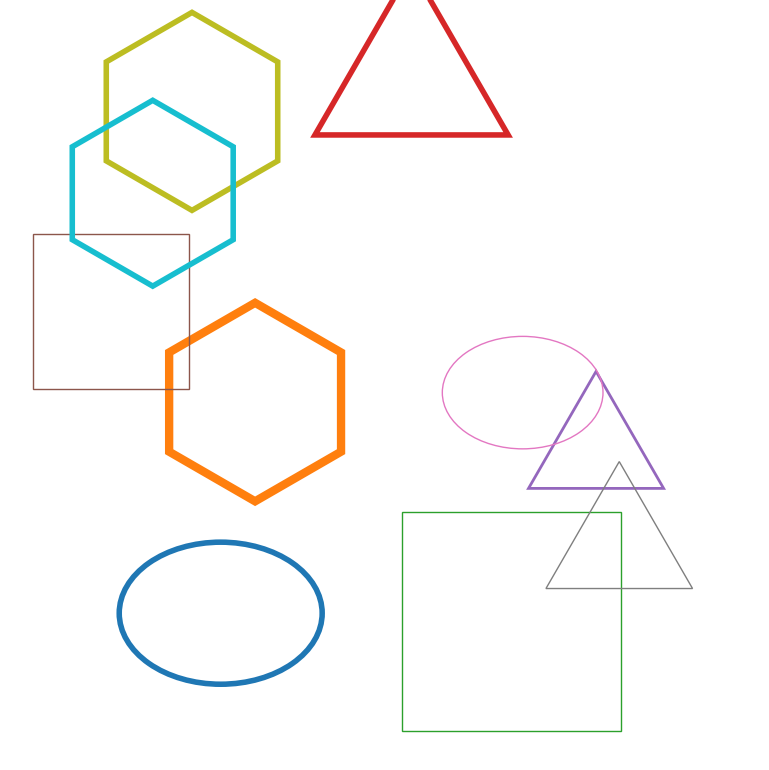[{"shape": "oval", "thickness": 2, "radius": 0.66, "center": [0.287, 0.204]}, {"shape": "hexagon", "thickness": 3, "radius": 0.64, "center": [0.331, 0.478]}, {"shape": "square", "thickness": 0.5, "radius": 0.71, "center": [0.665, 0.193]}, {"shape": "triangle", "thickness": 2, "radius": 0.72, "center": [0.534, 0.897]}, {"shape": "triangle", "thickness": 1, "radius": 0.51, "center": [0.774, 0.416]}, {"shape": "square", "thickness": 0.5, "radius": 0.5, "center": [0.144, 0.596]}, {"shape": "oval", "thickness": 0.5, "radius": 0.52, "center": [0.679, 0.49]}, {"shape": "triangle", "thickness": 0.5, "radius": 0.55, "center": [0.804, 0.291]}, {"shape": "hexagon", "thickness": 2, "radius": 0.64, "center": [0.249, 0.855]}, {"shape": "hexagon", "thickness": 2, "radius": 0.6, "center": [0.198, 0.749]}]